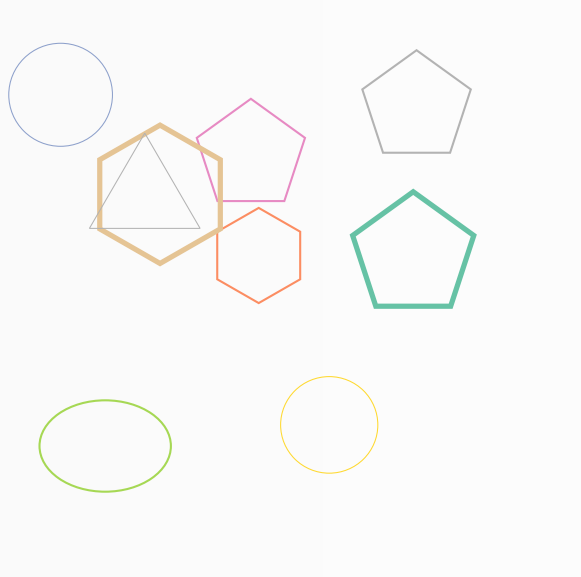[{"shape": "pentagon", "thickness": 2.5, "radius": 0.55, "center": [0.711, 0.558]}, {"shape": "hexagon", "thickness": 1, "radius": 0.41, "center": [0.445, 0.557]}, {"shape": "circle", "thickness": 0.5, "radius": 0.45, "center": [0.104, 0.835]}, {"shape": "pentagon", "thickness": 1, "radius": 0.49, "center": [0.432, 0.73]}, {"shape": "oval", "thickness": 1, "radius": 0.57, "center": [0.181, 0.227]}, {"shape": "circle", "thickness": 0.5, "radius": 0.42, "center": [0.566, 0.263]}, {"shape": "hexagon", "thickness": 2.5, "radius": 0.6, "center": [0.275, 0.663]}, {"shape": "pentagon", "thickness": 1, "radius": 0.49, "center": [0.717, 0.814]}, {"shape": "triangle", "thickness": 0.5, "radius": 0.55, "center": [0.249, 0.659]}]